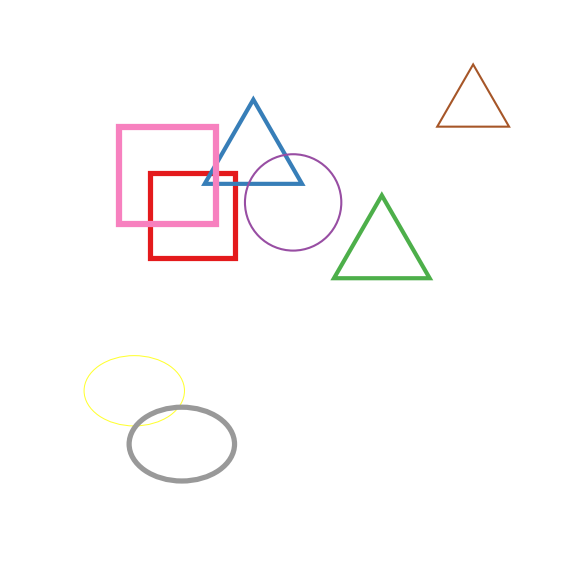[{"shape": "square", "thickness": 2.5, "radius": 0.37, "center": [0.333, 0.627]}, {"shape": "triangle", "thickness": 2, "radius": 0.49, "center": [0.439, 0.729]}, {"shape": "triangle", "thickness": 2, "radius": 0.48, "center": [0.661, 0.565]}, {"shape": "circle", "thickness": 1, "radius": 0.42, "center": [0.508, 0.649]}, {"shape": "oval", "thickness": 0.5, "radius": 0.43, "center": [0.233, 0.322]}, {"shape": "triangle", "thickness": 1, "radius": 0.36, "center": [0.819, 0.816]}, {"shape": "square", "thickness": 3, "radius": 0.42, "center": [0.29, 0.695]}, {"shape": "oval", "thickness": 2.5, "radius": 0.46, "center": [0.315, 0.23]}]